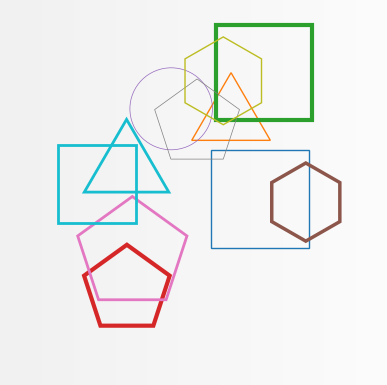[{"shape": "square", "thickness": 1, "radius": 0.64, "center": [0.671, 0.483]}, {"shape": "triangle", "thickness": 1, "radius": 0.59, "center": [0.596, 0.694]}, {"shape": "square", "thickness": 3, "radius": 0.62, "center": [0.681, 0.811]}, {"shape": "pentagon", "thickness": 3, "radius": 0.58, "center": [0.327, 0.248]}, {"shape": "circle", "thickness": 0.5, "radius": 0.53, "center": [0.442, 0.717]}, {"shape": "hexagon", "thickness": 2.5, "radius": 0.51, "center": [0.789, 0.475]}, {"shape": "pentagon", "thickness": 2, "radius": 0.74, "center": [0.341, 0.341]}, {"shape": "pentagon", "thickness": 0.5, "radius": 0.58, "center": [0.509, 0.68]}, {"shape": "hexagon", "thickness": 1, "radius": 0.57, "center": [0.576, 0.79]}, {"shape": "triangle", "thickness": 2, "radius": 0.63, "center": [0.327, 0.564]}, {"shape": "square", "thickness": 2, "radius": 0.51, "center": [0.251, 0.522]}]